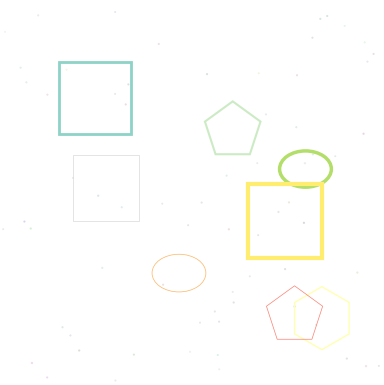[{"shape": "square", "thickness": 2, "radius": 0.47, "center": [0.247, 0.745]}, {"shape": "hexagon", "thickness": 1, "radius": 0.41, "center": [0.836, 0.174]}, {"shape": "pentagon", "thickness": 0.5, "radius": 0.38, "center": [0.765, 0.181]}, {"shape": "oval", "thickness": 0.5, "radius": 0.35, "center": [0.465, 0.291]}, {"shape": "oval", "thickness": 2.5, "radius": 0.34, "center": [0.793, 0.561]}, {"shape": "square", "thickness": 0.5, "radius": 0.43, "center": [0.276, 0.512]}, {"shape": "pentagon", "thickness": 1.5, "radius": 0.38, "center": [0.604, 0.661]}, {"shape": "square", "thickness": 3, "radius": 0.48, "center": [0.741, 0.426]}]